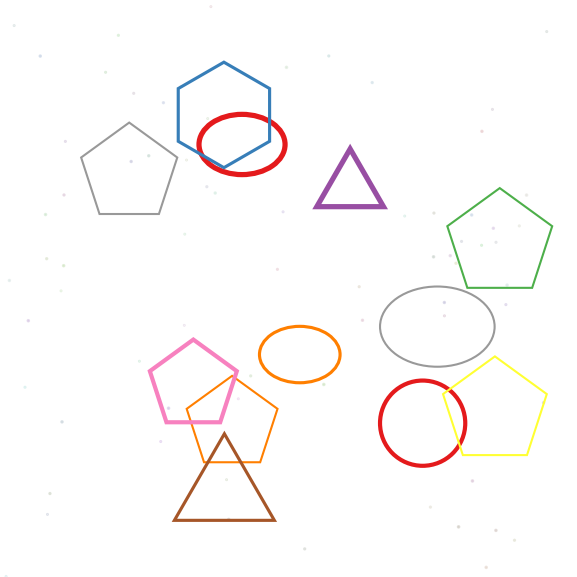[{"shape": "oval", "thickness": 2.5, "radius": 0.37, "center": [0.419, 0.749]}, {"shape": "circle", "thickness": 2, "radius": 0.37, "center": [0.732, 0.266]}, {"shape": "hexagon", "thickness": 1.5, "radius": 0.46, "center": [0.388, 0.8]}, {"shape": "pentagon", "thickness": 1, "radius": 0.48, "center": [0.865, 0.578]}, {"shape": "triangle", "thickness": 2.5, "radius": 0.33, "center": [0.606, 0.675]}, {"shape": "pentagon", "thickness": 1, "radius": 0.41, "center": [0.402, 0.266]}, {"shape": "oval", "thickness": 1.5, "radius": 0.35, "center": [0.519, 0.385]}, {"shape": "pentagon", "thickness": 1, "radius": 0.47, "center": [0.857, 0.288]}, {"shape": "triangle", "thickness": 1.5, "radius": 0.5, "center": [0.389, 0.148]}, {"shape": "pentagon", "thickness": 2, "radius": 0.4, "center": [0.335, 0.332]}, {"shape": "oval", "thickness": 1, "radius": 0.5, "center": [0.757, 0.434]}, {"shape": "pentagon", "thickness": 1, "radius": 0.44, "center": [0.224, 0.699]}]